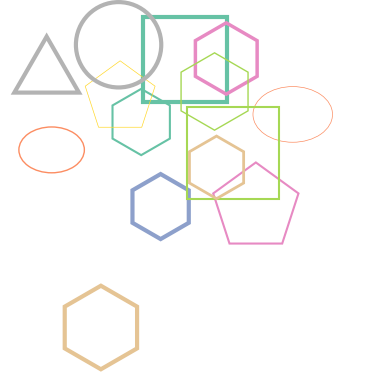[{"shape": "hexagon", "thickness": 1.5, "radius": 0.43, "center": [0.367, 0.683]}, {"shape": "square", "thickness": 3, "radius": 0.55, "center": [0.48, 0.846]}, {"shape": "oval", "thickness": 1, "radius": 0.43, "center": [0.134, 0.611]}, {"shape": "oval", "thickness": 0.5, "radius": 0.52, "center": [0.76, 0.703]}, {"shape": "hexagon", "thickness": 3, "radius": 0.42, "center": [0.417, 0.463]}, {"shape": "pentagon", "thickness": 1.5, "radius": 0.58, "center": [0.665, 0.462]}, {"shape": "hexagon", "thickness": 2.5, "radius": 0.46, "center": [0.588, 0.848]}, {"shape": "square", "thickness": 1.5, "radius": 0.6, "center": [0.605, 0.603]}, {"shape": "hexagon", "thickness": 1, "radius": 0.5, "center": [0.557, 0.762]}, {"shape": "pentagon", "thickness": 0.5, "radius": 0.48, "center": [0.312, 0.747]}, {"shape": "hexagon", "thickness": 3, "radius": 0.54, "center": [0.262, 0.149]}, {"shape": "hexagon", "thickness": 2, "radius": 0.41, "center": [0.562, 0.565]}, {"shape": "triangle", "thickness": 3, "radius": 0.48, "center": [0.121, 0.808]}, {"shape": "circle", "thickness": 3, "radius": 0.55, "center": [0.308, 0.884]}]